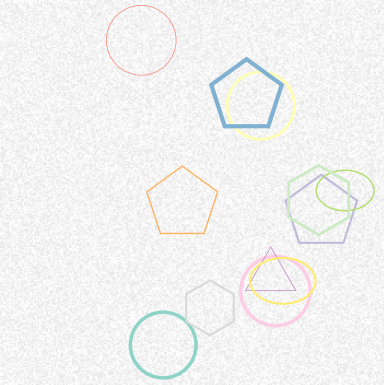[{"shape": "circle", "thickness": 2.5, "radius": 0.43, "center": [0.424, 0.104]}, {"shape": "circle", "thickness": 2, "radius": 0.44, "center": [0.677, 0.726]}, {"shape": "pentagon", "thickness": 1.5, "radius": 0.49, "center": [0.835, 0.449]}, {"shape": "circle", "thickness": 0.5, "radius": 0.45, "center": [0.367, 0.895]}, {"shape": "pentagon", "thickness": 3, "radius": 0.48, "center": [0.64, 0.75]}, {"shape": "pentagon", "thickness": 1, "radius": 0.48, "center": [0.473, 0.472]}, {"shape": "oval", "thickness": 1, "radius": 0.38, "center": [0.896, 0.505]}, {"shape": "circle", "thickness": 2.5, "radius": 0.45, "center": [0.715, 0.244]}, {"shape": "hexagon", "thickness": 1.5, "radius": 0.36, "center": [0.545, 0.201]}, {"shape": "triangle", "thickness": 0.5, "radius": 0.38, "center": [0.703, 0.283]}, {"shape": "hexagon", "thickness": 2, "radius": 0.45, "center": [0.828, 0.48]}, {"shape": "oval", "thickness": 1.5, "radius": 0.42, "center": [0.734, 0.27]}]